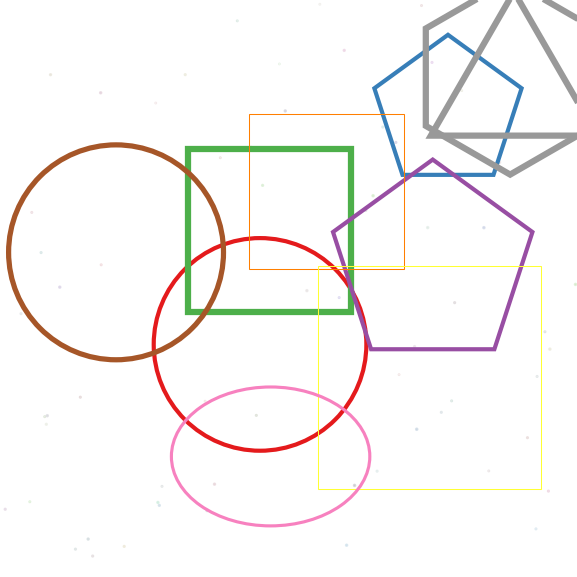[{"shape": "circle", "thickness": 2, "radius": 0.92, "center": [0.45, 0.403]}, {"shape": "pentagon", "thickness": 2, "radius": 0.67, "center": [0.776, 0.805]}, {"shape": "square", "thickness": 3, "radius": 0.71, "center": [0.466, 0.6]}, {"shape": "pentagon", "thickness": 2, "radius": 0.91, "center": [0.749, 0.541]}, {"shape": "square", "thickness": 0.5, "radius": 0.67, "center": [0.566, 0.668]}, {"shape": "square", "thickness": 0.5, "radius": 0.96, "center": [0.744, 0.345]}, {"shape": "circle", "thickness": 2.5, "radius": 0.93, "center": [0.201, 0.562]}, {"shape": "oval", "thickness": 1.5, "radius": 0.86, "center": [0.469, 0.209]}, {"shape": "hexagon", "thickness": 3, "radius": 0.84, "center": [0.883, 0.865]}, {"shape": "triangle", "thickness": 3, "radius": 0.83, "center": [0.89, 0.847]}]